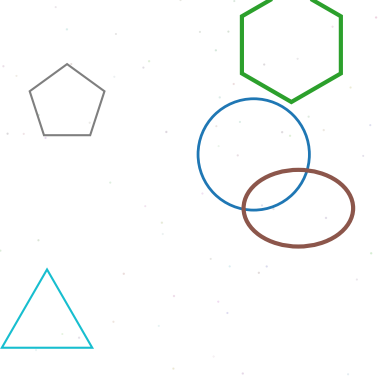[{"shape": "circle", "thickness": 2, "radius": 0.72, "center": [0.659, 0.599]}, {"shape": "hexagon", "thickness": 3, "radius": 0.74, "center": [0.757, 0.883]}, {"shape": "oval", "thickness": 3, "radius": 0.71, "center": [0.775, 0.459]}, {"shape": "pentagon", "thickness": 1.5, "radius": 0.51, "center": [0.174, 0.731]}, {"shape": "triangle", "thickness": 1.5, "radius": 0.68, "center": [0.122, 0.165]}]